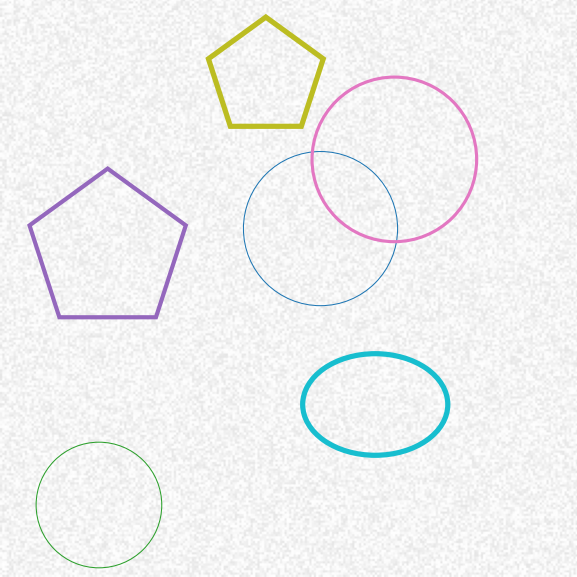[{"shape": "circle", "thickness": 0.5, "radius": 0.67, "center": [0.555, 0.603]}, {"shape": "circle", "thickness": 0.5, "radius": 0.54, "center": [0.171, 0.125]}, {"shape": "pentagon", "thickness": 2, "radius": 0.71, "center": [0.186, 0.565]}, {"shape": "circle", "thickness": 1.5, "radius": 0.71, "center": [0.683, 0.723]}, {"shape": "pentagon", "thickness": 2.5, "radius": 0.52, "center": [0.46, 0.865]}, {"shape": "oval", "thickness": 2.5, "radius": 0.63, "center": [0.65, 0.299]}]